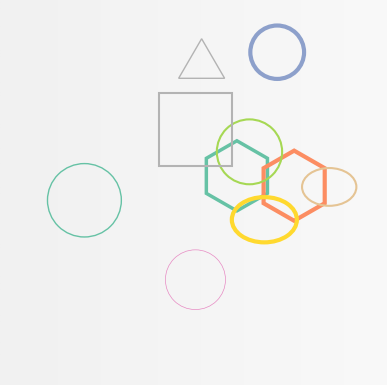[{"shape": "hexagon", "thickness": 2.5, "radius": 0.46, "center": [0.611, 0.543]}, {"shape": "circle", "thickness": 1, "radius": 0.48, "center": [0.218, 0.48]}, {"shape": "hexagon", "thickness": 3, "radius": 0.46, "center": [0.759, 0.518]}, {"shape": "circle", "thickness": 3, "radius": 0.35, "center": [0.715, 0.864]}, {"shape": "circle", "thickness": 0.5, "radius": 0.39, "center": [0.504, 0.274]}, {"shape": "circle", "thickness": 1.5, "radius": 0.42, "center": [0.644, 0.606]}, {"shape": "oval", "thickness": 3, "radius": 0.42, "center": [0.682, 0.429]}, {"shape": "oval", "thickness": 1.5, "radius": 0.35, "center": [0.85, 0.514]}, {"shape": "triangle", "thickness": 1, "radius": 0.34, "center": [0.52, 0.831]}, {"shape": "square", "thickness": 1.5, "radius": 0.48, "center": [0.505, 0.663]}]